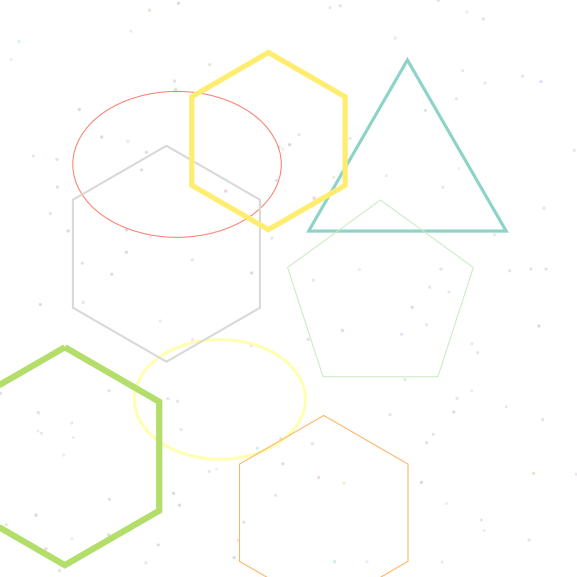[{"shape": "triangle", "thickness": 1.5, "radius": 0.99, "center": [0.705, 0.698]}, {"shape": "oval", "thickness": 1.5, "radius": 0.74, "center": [0.381, 0.308]}, {"shape": "oval", "thickness": 0.5, "radius": 0.9, "center": [0.307, 0.715]}, {"shape": "hexagon", "thickness": 0.5, "radius": 0.84, "center": [0.561, 0.111]}, {"shape": "hexagon", "thickness": 3, "radius": 0.94, "center": [0.112, 0.209]}, {"shape": "hexagon", "thickness": 1, "radius": 0.93, "center": [0.288, 0.56]}, {"shape": "pentagon", "thickness": 0.5, "radius": 0.85, "center": [0.659, 0.484]}, {"shape": "hexagon", "thickness": 2.5, "radius": 0.77, "center": [0.465, 0.755]}]